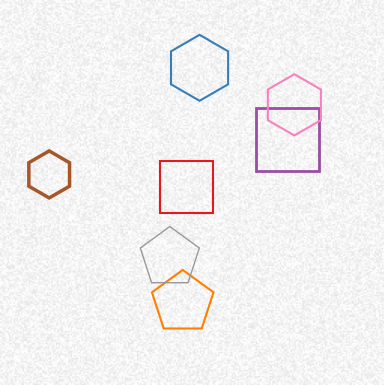[{"shape": "square", "thickness": 1.5, "radius": 0.34, "center": [0.485, 0.515]}, {"shape": "hexagon", "thickness": 1.5, "radius": 0.43, "center": [0.518, 0.824]}, {"shape": "square", "thickness": 2, "radius": 0.41, "center": [0.747, 0.637]}, {"shape": "pentagon", "thickness": 1.5, "radius": 0.42, "center": [0.475, 0.215]}, {"shape": "hexagon", "thickness": 2.5, "radius": 0.31, "center": [0.128, 0.547]}, {"shape": "hexagon", "thickness": 1.5, "radius": 0.4, "center": [0.765, 0.728]}, {"shape": "pentagon", "thickness": 1, "radius": 0.4, "center": [0.441, 0.331]}]